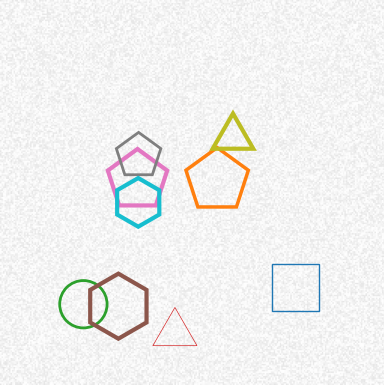[{"shape": "square", "thickness": 1, "radius": 0.3, "center": [0.767, 0.253]}, {"shape": "pentagon", "thickness": 2.5, "radius": 0.43, "center": [0.564, 0.531]}, {"shape": "circle", "thickness": 2, "radius": 0.31, "center": [0.217, 0.21]}, {"shape": "triangle", "thickness": 0.5, "radius": 0.33, "center": [0.454, 0.135]}, {"shape": "hexagon", "thickness": 3, "radius": 0.42, "center": [0.307, 0.205]}, {"shape": "pentagon", "thickness": 3, "radius": 0.41, "center": [0.357, 0.532]}, {"shape": "pentagon", "thickness": 2, "radius": 0.3, "center": [0.36, 0.595]}, {"shape": "triangle", "thickness": 3, "radius": 0.3, "center": [0.605, 0.644]}, {"shape": "hexagon", "thickness": 3, "radius": 0.32, "center": [0.359, 0.474]}]